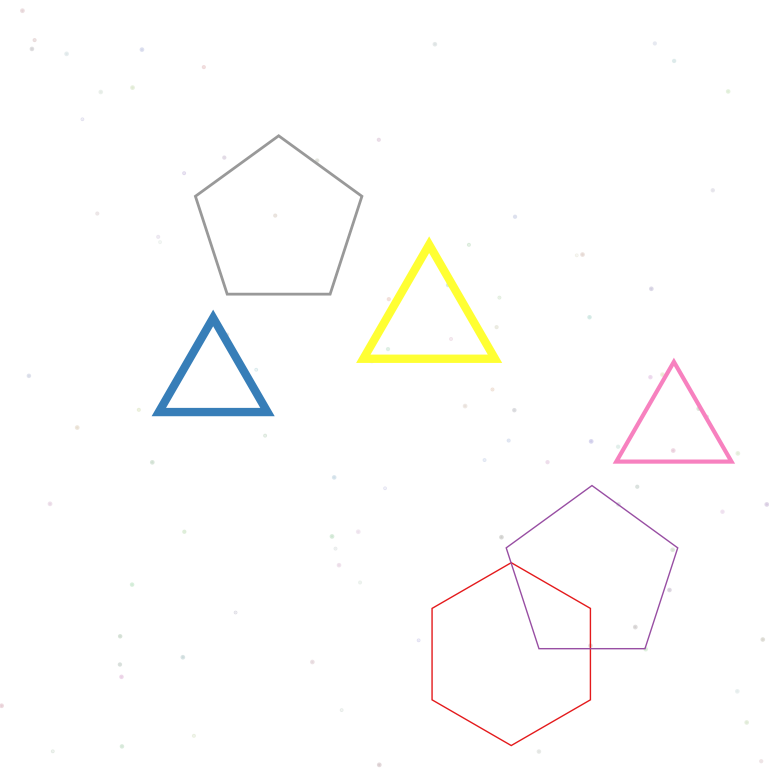[{"shape": "hexagon", "thickness": 0.5, "radius": 0.59, "center": [0.664, 0.15]}, {"shape": "triangle", "thickness": 3, "radius": 0.41, "center": [0.277, 0.506]}, {"shape": "pentagon", "thickness": 0.5, "radius": 0.59, "center": [0.769, 0.252]}, {"shape": "triangle", "thickness": 3, "radius": 0.49, "center": [0.557, 0.583]}, {"shape": "triangle", "thickness": 1.5, "radius": 0.43, "center": [0.875, 0.444]}, {"shape": "pentagon", "thickness": 1, "radius": 0.57, "center": [0.362, 0.71]}]